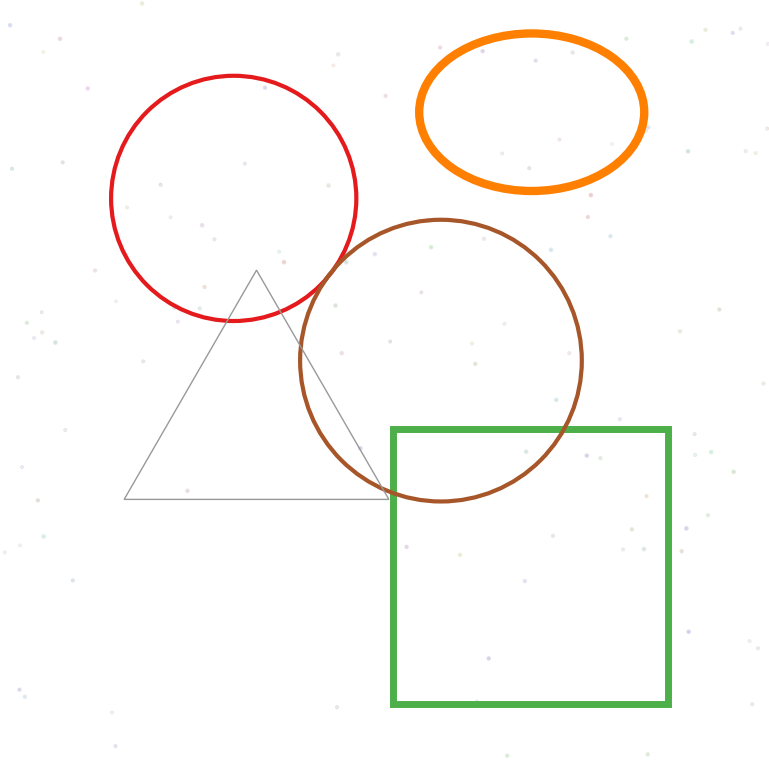[{"shape": "circle", "thickness": 1.5, "radius": 0.8, "center": [0.304, 0.742]}, {"shape": "square", "thickness": 2.5, "radius": 0.89, "center": [0.689, 0.264]}, {"shape": "oval", "thickness": 3, "radius": 0.73, "center": [0.691, 0.854]}, {"shape": "circle", "thickness": 1.5, "radius": 0.91, "center": [0.573, 0.532]}, {"shape": "triangle", "thickness": 0.5, "radius": 0.99, "center": [0.333, 0.451]}]